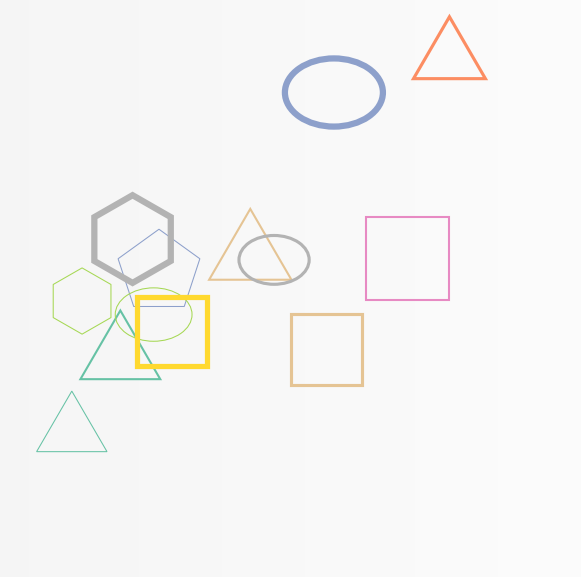[{"shape": "triangle", "thickness": 1, "radius": 0.4, "center": [0.207, 0.382]}, {"shape": "triangle", "thickness": 0.5, "radius": 0.35, "center": [0.124, 0.252]}, {"shape": "triangle", "thickness": 1.5, "radius": 0.36, "center": [0.773, 0.899]}, {"shape": "pentagon", "thickness": 0.5, "radius": 0.37, "center": [0.274, 0.528]}, {"shape": "oval", "thickness": 3, "radius": 0.42, "center": [0.574, 0.839]}, {"shape": "square", "thickness": 1, "radius": 0.36, "center": [0.701, 0.551]}, {"shape": "hexagon", "thickness": 0.5, "radius": 0.29, "center": [0.141, 0.478]}, {"shape": "oval", "thickness": 0.5, "radius": 0.33, "center": [0.264, 0.454]}, {"shape": "square", "thickness": 2.5, "radius": 0.3, "center": [0.296, 0.426]}, {"shape": "triangle", "thickness": 1, "radius": 0.41, "center": [0.431, 0.556]}, {"shape": "square", "thickness": 1.5, "radius": 0.3, "center": [0.562, 0.394]}, {"shape": "oval", "thickness": 1.5, "radius": 0.3, "center": [0.472, 0.549]}, {"shape": "hexagon", "thickness": 3, "radius": 0.38, "center": [0.228, 0.585]}]